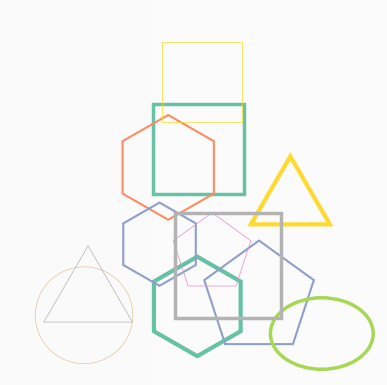[{"shape": "hexagon", "thickness": 3, "radius": 0.65, "center": [0.509, 0.204]}, {"shape": "square", "thickness": 2.5, "radius": 0.58, "center": [0.512, 0.614]}, {"shape": "hexagon", "thickness": 1.5, "radius": 0.68, "center": [0.434, 0.565]}, {"shape": "hexagon", "thickness": 1.5, "radius": 0.54, "center": [0.412, 0.366]}, {"shape": "pentagon", "thickness": 1.5, "radius": 0.74, "center": [0.669, 0.226]}, {"shape": "pentagon", "thickness": 0.5, "radius": 0.53, "center": [0.547, 0.342]}, {"shape": "oval", "thickness": 2.5, "radius": 0.66, "center": [0.83, 0.134]}, {"shape": "triangle", "thickness": 3, "radius": 0.59, "center": [0.749, 0.476]}, {"shape": "square", "thickness": 0.5, "radius": 0.52, "center": [0.521, 0.787]}, {"shape": "circle", "thickness": 0.5, "radius": 0.63, "center": [0.217, 0.181]}, {"shape": "triangle", "thickness": 0.5, "radius": 0.66, "center": [0.227, 0.229]}, {"shape": "square", "thickness": 2.5, "radius": 0.68, "center": [0.588, 0.309]}]